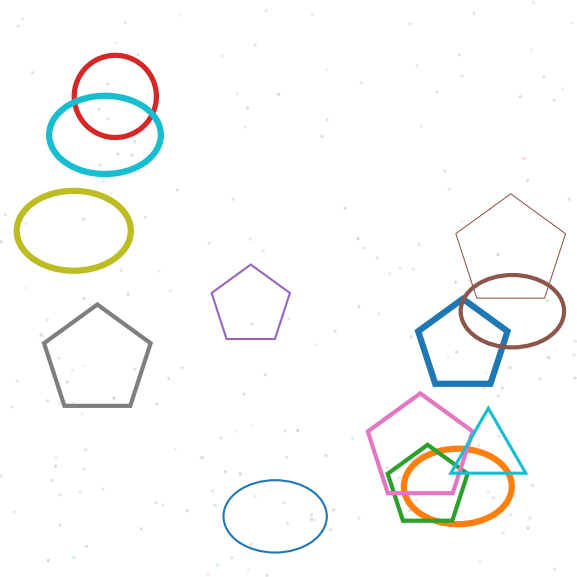[{"shape": "oval", "thickness": 1, "radius": 0.45, "center": [0.476, 0.105]}, {"shape": "pentagon", "thickness": 3, "radius": 0.41, "center": [0.801, 0.4]}, {"shape": "oval", "thickness": 3, "radius": 0.47, "center": [0.793, 0.157]}, {"shape": "pentagon", "thickness": 2, "radius": 0.36, "center": [0.74, 0.156]}, {"shape": "circle", "thickness": 2.5, "radius": 0.36, "center": [0.2, 0.832]}, {"shape": "pentagon", "thickness": 1, "radius": 0.36, "center": [0.434, 0.47]}, {"shape": "oval", "thickness": 2, "radius": 0.45, "center": [0.887, 0.46]}, {"shape": "pentagon", "thickness": 0.5, "radius": 0.5, "center": [0.884, 0.564]}, {"shape": "pentagon", "thickness": 2, "radius": 0.48, "center": [0.728, 0.222]}, {"shape": "pentagon", "thickness": 2, "radius": 0.49, "center": [0.169, 0.375]}, {"shape": "oval", "thickness": 3, "radius": 0.49, "center": [0.128, 0.599]}, {"shape": "triangle", "thickness": 1.5, "radius": 0.37, "center": [0.846, 0.217]}, {"shape": "oval", "thickness": 3, "radius": 0.48, "center": [0.182, 0.766]}]